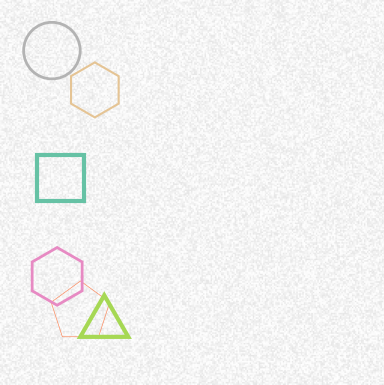[{"shape": "square", "thickness": 3, "radius": 0.3, "center": [0.157, 0.538]}, {"shape": "pentagon", "thickness": 0.5, "radius": 0.4, "center": [0.209, 0.19]}, {"shape": "hexagon", "thickness": 2, "radius": 0.37, "center": [0.148, 0.282]}, {"shape": "triangle", "thickness": 3, "radius": 0.36, "center": [0.271, 0.161]}, {"shape": "hexagon", "thickness": 1.5, "radius": 0.36, "center": [0.246, 0.767]}, {"shape": "circle", "thickness": 2, "radius": 0.37, "center": [0.135, 0.869]}]